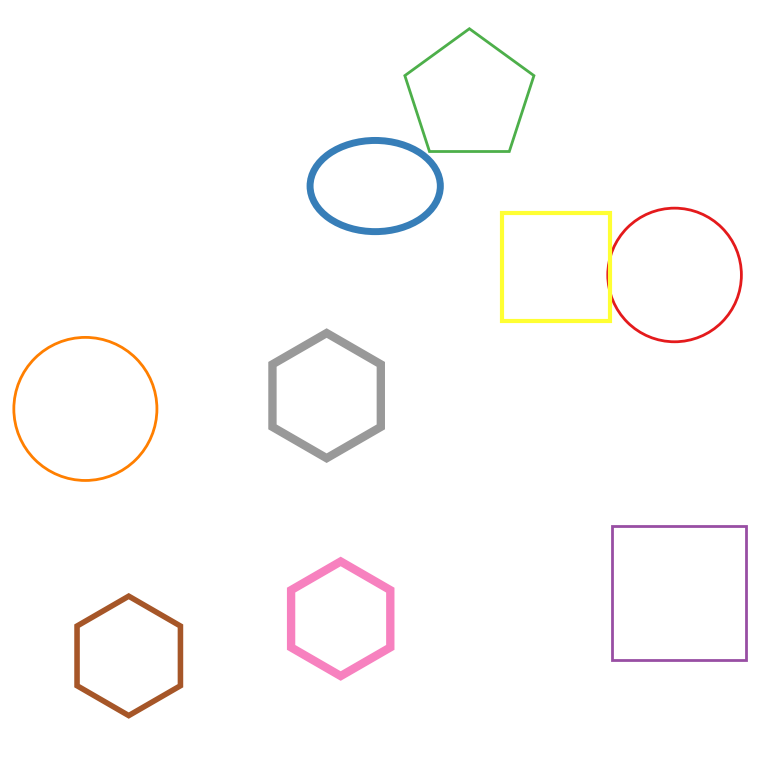[{"shape": "circle", "thickness": 1, "radius": 0.43, "center": [0.876, 0.643]}, {"shape": "oval", "thickness": 2.5, "radius": 0.42, "center": [0.487, 0.758]}, {"shape": "pentagon", "thickness": 1, "radius": 0.44, "center": [0.61, 0.875]}, {"shape": "square", "thickness": 1, "radius": 0.43, "center": [0.882, 0.23]}, {"shape": "circle", "thickness": 1, "radius": 0.46, "center": [0.111, 0.469]}, {"shape": "square", "thickness": 1.5, "radius": 0.35, "center": [0.722, 0.654]}, {"shape": "hexagon", "thickness": 2, "radius": 0.39, "center": [0.167, 0.148]}, {"shape": "hexagon", "thickness": 3, "radius": 0.37, "center": [0.442, 0.196]}, {"shape": "hexagon", "thickness": 3, "radius": 0.41, "center": [0.424, 0.486]}]